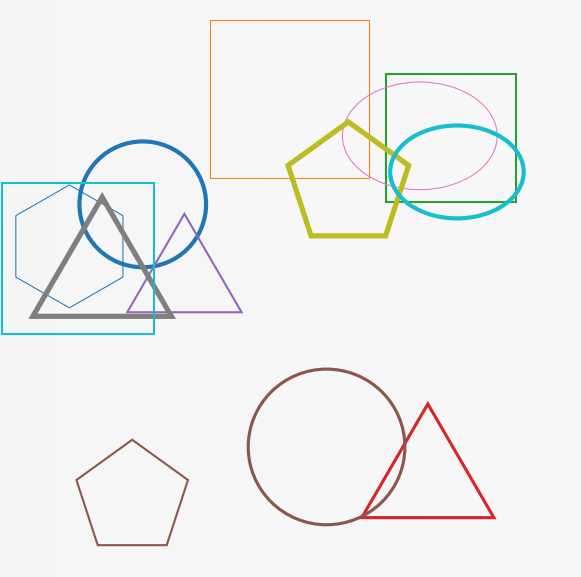[{"shape": "hexagon", "thickness": 0.5, "radius": 0.53, "center": [0.119, 0.572]}, {"shape": "circle", "thickness": 2, "radius": 0.54, "center": [0.246, 0.645]}, {"shape": "square", "thickness": 0.5, "radius": 0.68, "center": [0.499, 0.828]}, {"shape": "square", "thickness": 1, "radius": 0.56, "center": [0.776, 0.76]}, {"shape": "triangle", "thickness": 1.5, "radius": 0.66, "center": [0.736, 0.168]}, {"shape": "triangle", "thickness": 1, "radius": 0.57, "center": [0.317, 0.515]}, {"shape": "circle", "thickness": 1.5, "radius": 0.67, "center": [0.562, 0.225]}, {"shape": "pentagon", "thickness": 1, "radius": 0.5, "center": [0.227, 0.137]}, {"shape": "oval", "thickness": 0.5, "radius": 0.67, "center": [0.722, 0.764]}, {"shape": "triangle", "thickness": 2.5, "radius": 0.69, "center": [0.176, 0.52]}, {"shape": "pentagon", "thickness": 2.5, "radius": 0.55, "center": [0.599, 0.679]}, {"shape": "square", "thickness": 1, "radius": 0.66, "center": [0.134, 0.552]}, {"shape": "oval", "thickness": 2, "radius": 0.57, "center": [0.786, 0.701]}]